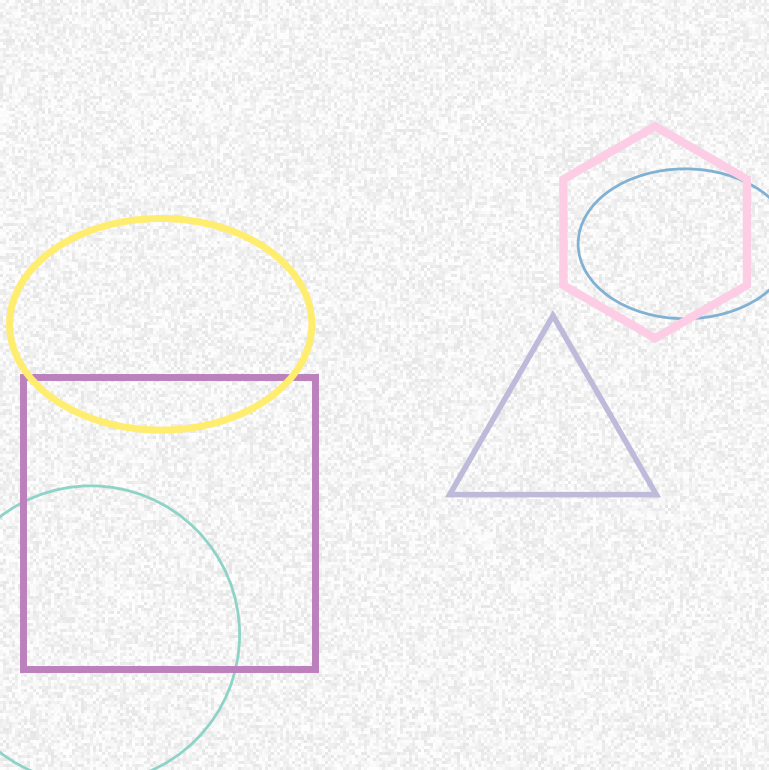[{"shape": "circle", "thickness": 1, "radius": 0.97, "center": [0.118, 0.176]}, {"shape": "triangle", "thickness": 2, "radius": 0.77, "center": [0.718, 0.435]}, {"shape": "oval", "thickness": 1, "radius": 0.7, "center": [0.89, 0.683]}, {"shape": "hexagon", "thickness": 3, "radius": 0.69, "center": [0.851, 0.698]}, {"shape": "square", "thickness": 2.5, "radius": 0.95, "center": [0.219, 0.32]}, {"shape": "oval", "thickness": 2.5, "radius": 0.98, "center": [0.209, 0.579]}]